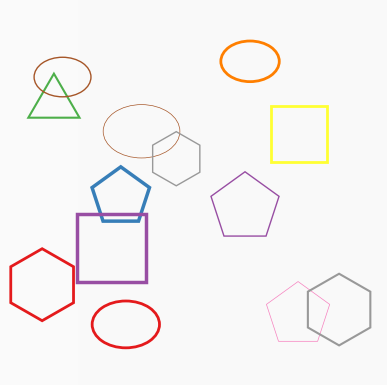[{"shape": "oval", "thickness": 2, "radius": 0.43, "center": [0.325, 0.157]}, {"shape": "hexagon", "thickness": 2, "radius": 0.47, "center": [0.109, 0.26]}, {"shape": "pentagon", "thickness": 2.5, "radius": 0.39, "center": [0.312, 0.489]}, {"shape": "triangle", "thickness": 1.5, "radius": 0.38, "center": [0.139, 0.732]}, {"shape": "square", "thickness": 2.5, "radius": 0.45, "center": [0.288, 0.356]}, {"shape": "pentagon", "thickness": 1, "radius": 0.46, "center": [0.632, 0.462]}, {"shape": "oval", "thickness": 2, "radius": 0.38, "center": [0.645, 0.841]}, {"shape": "square", "thickness": 2, "radius": 0.36, "center": [0.771, 0.652]}, {"shape": "oval", "thickness": 1, "radius": 0.37, "center": [0.161, 0.8]}, {"shape": "oval", "thickness": 0.5, "radius": 0.49, "center": [0.365, 0.659]}, {"shape": "pentagon", "thickness": 0.5, "radius": 0.43, "center": [0.769, 0.183]}, {"shape": "hexagon", "thickness": 1, "radius": 0.35, "center": [0.455, 0.588]}, {"shape": "hexagon", "thickness": 1.5, "radius": 0.47, "center": [0.875, 0.196]}]